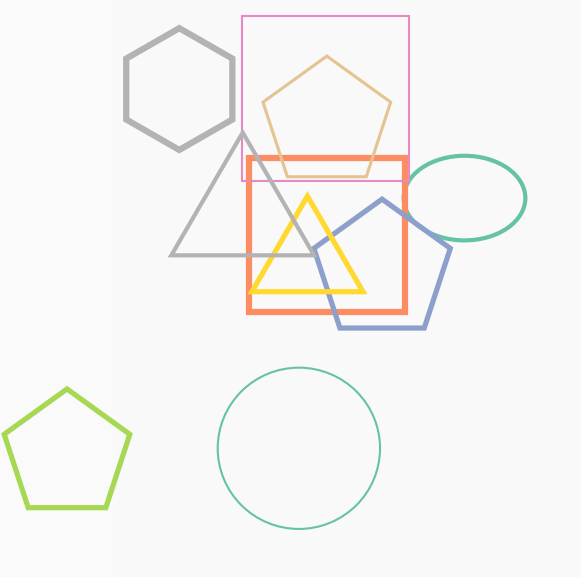[{"shape": "circle", "thickness": 1, "radius": 0.7, "center": [0.514, 0.223]}, {"shape": "oval", "thickness": 2, "radius": 0.52, "center": [0.799, 0.656]}, {"shape": "square", "thickness": 3, "radius": 0.67, "center": [0.563, 0.592]}, {"shape": "pentagon", "thickness": 2.5, "radius": 0.62, "center": [0.657, 0.531]}, {"shape": "square", "thickness": 1, "radius": 0.71, "center": [0.56, 0.828]}, {"shape": "pentagon", "thickness": 2.5, "radius": 0.57, "center": [0.115, 0.212]}, {"shape": "triangle", "thickness": 2.5, "radius": 0.55, "center": [0.529, 0.549]}, {"shape": "pentagon", "thickness": 1.5, "radius": 0.58, "center": [0.562, 0.787]}, {"shape": "triangle", "thickness": 2, "radius": 0.71, "center": [0.418, 0.628]}, {"shape": "hexagon", "thickness": 3, "radius": 0.53, "center": [0.308, 0.845]}]